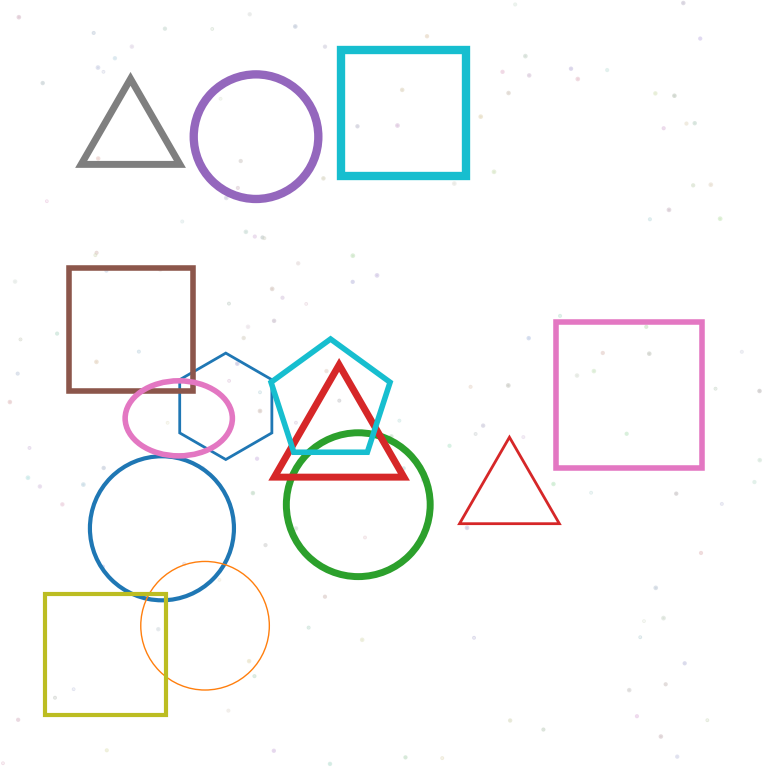[{"shape": "hexagon", "thickness": 1, "radius": 0.35, "center": [0.293, 0.472]}, {"shape": "circle", "thickness": 1.5, "radius": 0.47, "center": [0.21, 0.314]}, {"shape": "circle", "thickness": 0.5, "radius": 0.42, "center": [0.266, 0.187]}, {"shape": "circle", "thickness": 2.5, "radius": 0.47, "center": [0.465, 0.345]}, {"shape": "triangle", "thickness": 1, "radius": 0.37, "center": [0.662, 0.357]}, {"shape": "triangle", "thickness": 2.5, "radius": 0.49, "center": [0.44, 0.429]}, {"shape": "circle", "thickness": 3, "radius": 0.4, "center": [0.333, 0.822]}, {"shape": "square", "thickness": 2, "radius": 0.4, "center": [0.17, 0.572]}, {"shape": "oval", "thickness": 2, "radius": 0.35, "center": [0.232, 0.457]}, {"shape": "square", "thickness": 2, "radius": 0.47, "center": [0.817, 0.487]}, {"shape": "triangle", "thickness": 2.5, "radius": 0.37, "center": [0.17, 0.824]}, {"shape": "square", "thickness": 1.5, "radius": 0.39, "center": [0.137, 0.15]}, {"shape": "pentagon", "thickness": 2, "radius": 0.41, "center": [0.429, 0.478]}, {"shape": "square", "thickness": 3, "radius": 0.41, "center": [0.524, 0.853]}]